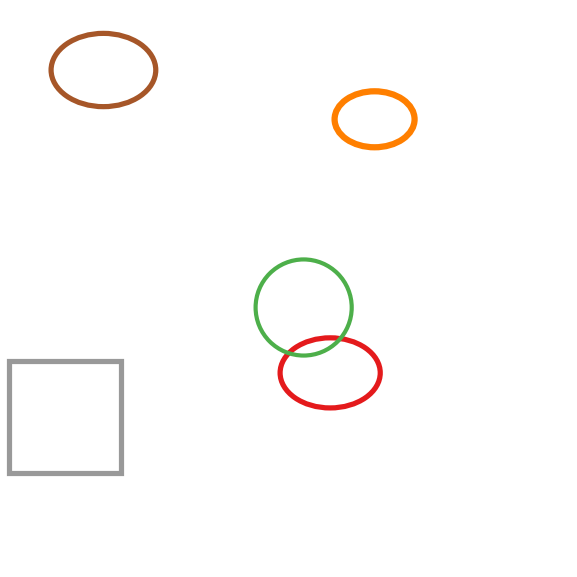[{"shape": "oval", "thickness": 2.5, "radius": 0.43, "center": [0.572, 0.353]}, {"shape": "circle", "thickness": 2, "radius": 0.42, "center": [0.526, 0.467]}, {"shape": "oval", "thickness": 3, "radius": 0.35, "center": [0.649, 0.793]}, {"shape": "oval", "thickness": 2.5, "radius": 0.45, "center": [0.179, 0.878]}, {"shape": "square", "thickness": 2.5, "radius": 0.49, "center": [0.113, 0.277]}]